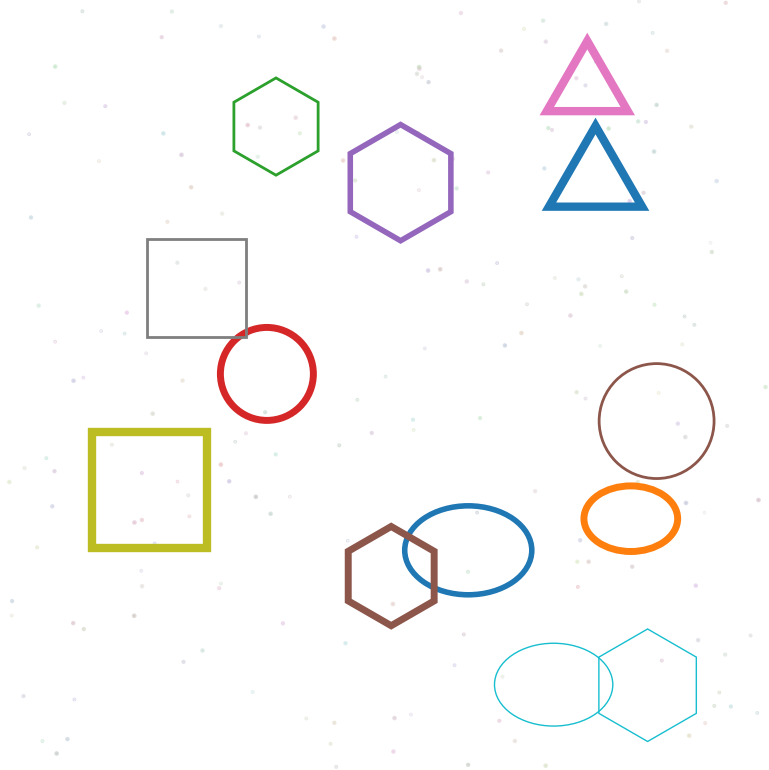[{"shape": "oval", "thickness": 2, "radius": 0.41, "center": [0.608, 0.285]}, {"shape": "triangle", "thickness": 3, "radius": 0.35, "center": [0.773, 0.767]}, {"shape": "oval", "thickness": 2.5, "radius": 0.3, "center": [0.819, 0.326]}, {"shape": "hexagon", "thickness": 1, "radius": 0.32, "center": [0.358, 0.836]}, {"shape": "circle", "thickness": 2.5, "radius": 0.3, "center": [0.347, 0.514]}, {"shape": "hexagon", "thickness": 2, "radius": 0.38, "center": [0.52, 0.763]}, {"shape": "hexagon", "thickness": 2.5, "radius": 0.32, "center": [0.508, 0.252]}, {"shape": "circle", "thickness": 1, "radius": 0.37, "center": [0.853, 0.453]}, {"shape": "triangle", "thickness": 3, "radius": 0.3, "center": [0.763, 0.886]}, {"shape": "square", "thickness": 1, "radius": 0.32, "center": [0.255, 0.626]}, {"shape": "square", "thickness": 3, "radius": 0.38, "center": [0.194, 0.364]}, {"shape": "hexagon", "thickness": 0.5, "radius": 0.37, "center": [0.841, 0.11]}, {"shape": "oval", "thickness": 0.5, "radius": 0.38, "center": [0.719, 0.111]}]